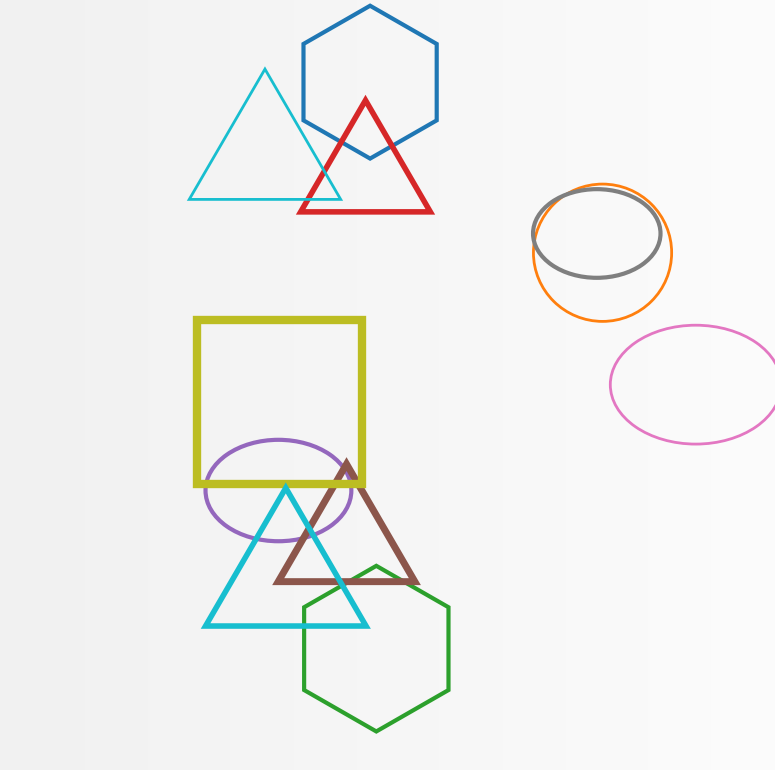[{"shape": "hexagon", "thickness": 1.5, "radius": 0.5, "center": [0.478, 0.893]}, {"shape": "circle", "thickness": 1, "radius": 0.45, "center": [0.777, 0.672]}, {"shape": "hexagon", "thickness": 1.5, "radius": 0.54, "center": [0.486, 0.158]}, {"shape": "triangle", "thickness": 2, "radius": 0.48, "center": [0.472, 0.773]}, {"shape": "oval", "thickness": 1.5, "radius": 0.47, "center": [0.359, 0.363]}, {"shape": "triangle", "thickness": 2.5, "radius": 0.51, "center": [0.447, 0.296]}, {"shape": "oval", "thickness": 1, "radius": 0.55, "center": [0.898, 0.5]}, {"shape": "oval", "thickness": 1.5, "radius": 0.41, "center": [0.77, 0.697]}, {"shape": "square", "thickness": 3, "radius": 0.53, "center": [0.36, 0.478]}, {"shape": "triangle", "thickness": 2, "radius": 0.6, "center": [0.369, 0.247]}, {"shape": "triangle", "thickness": 1, "radius": 0.56, "center": [0.342, 0.797]}]